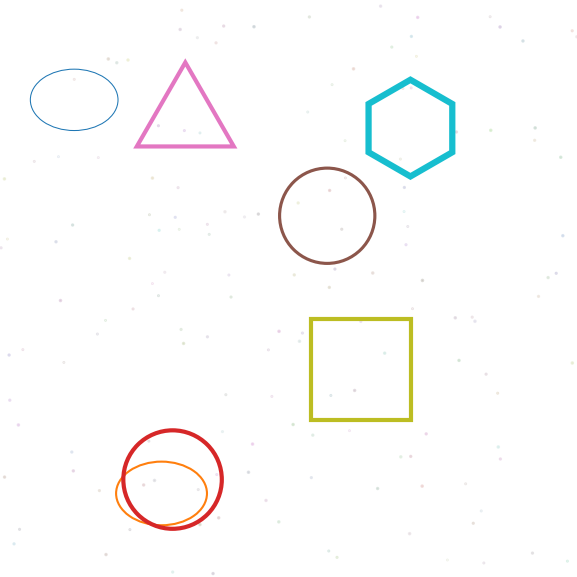[{"shape": "oval", "thickness": 0.5, "radius": 0.38, "center": [0.128, 0.826]}, {"shape": "oval", "thickness": 1, "radius": 0.39, "center": [0.28, 0.145]}, {"shape": "circle", "thickness": 2, "radius": 0.43, "center": [0.299, 0.169]}, {"shape": "circle", "thickness": 1.5, "radius": 0.41, "center": [0.567, 0.626]}, {"shape": "triangle", "thickness": 2, "radius": 0.48, "center": [0.321, 0.794]}, {"shape": "square", "thickness": 2, "radius": 0.44, "center": [0.625, 0.36]}, {"shape": "hexagon", "thickness": 3, "radius": 0.42, "center": [0.711, 0.777]}]